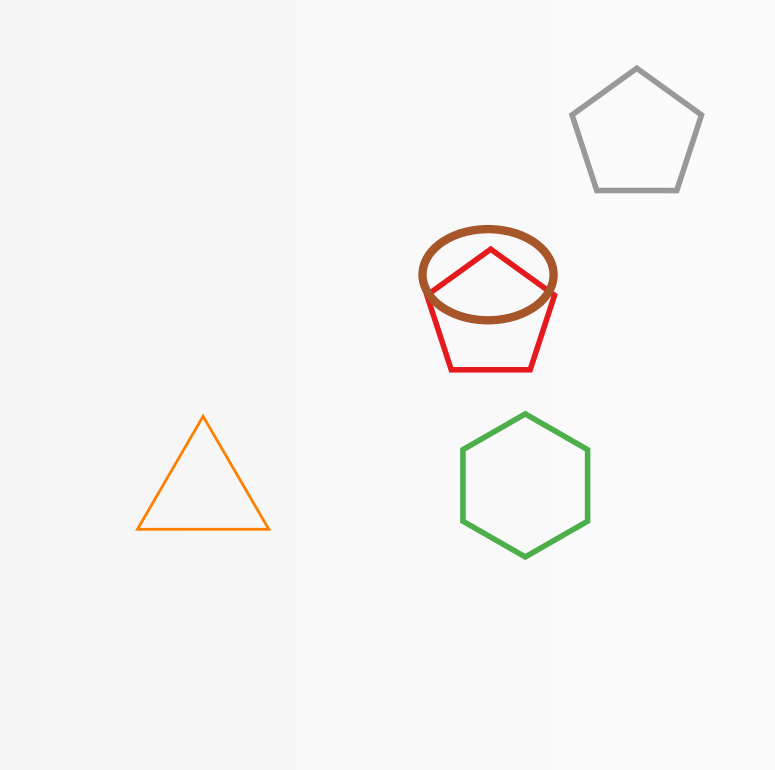[{"shape": "pentagon", "thickness": 2, "radius": 0.43, "center": [0.633, 0.59]}, {"shape": "hexagon", "thickness": 2, "radius": 0.46, "center": [0.678, 0.37]}, {"shape": "triangle", "thickness": 1, "radius": 0.49, "center": [0.262, 0.362]}, {"shape": "oval", "thickness": 3, "radius": 0.42, "center": [0.63, 0.643]}, {"shape": "pentagon", "thickness": 2, "radius": 0.44, "center": [0.822, 0.824]}]